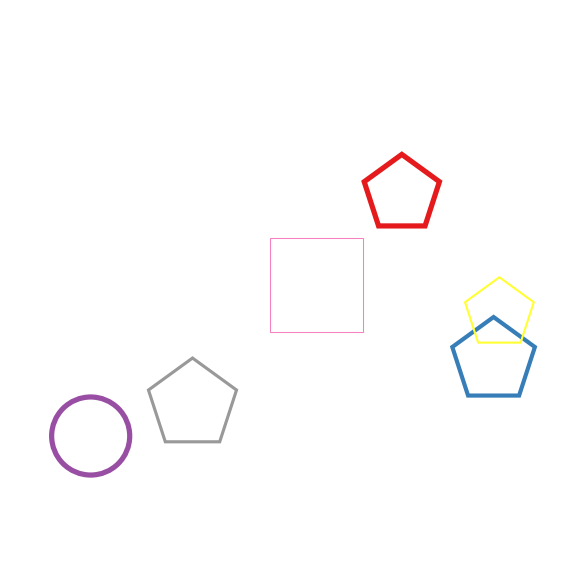[{"shape": "pentagon", "thickness": 2.5, "radius": 0.34, "center": [0.696, 0.663]}, {"shape": "pentagon", "thickness": 2, "radius": 0.38, "center": [0.855, 0.375]}, {"shape": "circle", "thickness": 2.5, "radius": 0.34, "center": [0.157, 0.244]}, {"shape": "pentagon", "thickness": 1, "radius": 0.31, "center": [0.865, 0.456]}, {"shape": "square", "thickness": 0.5, "radius": 0.41, "center": [0.548, 0.506]}, {"shape": "pentagon", "thickness": 1.5, "radius": 0.4, "center": [0.333, 0.299]}]